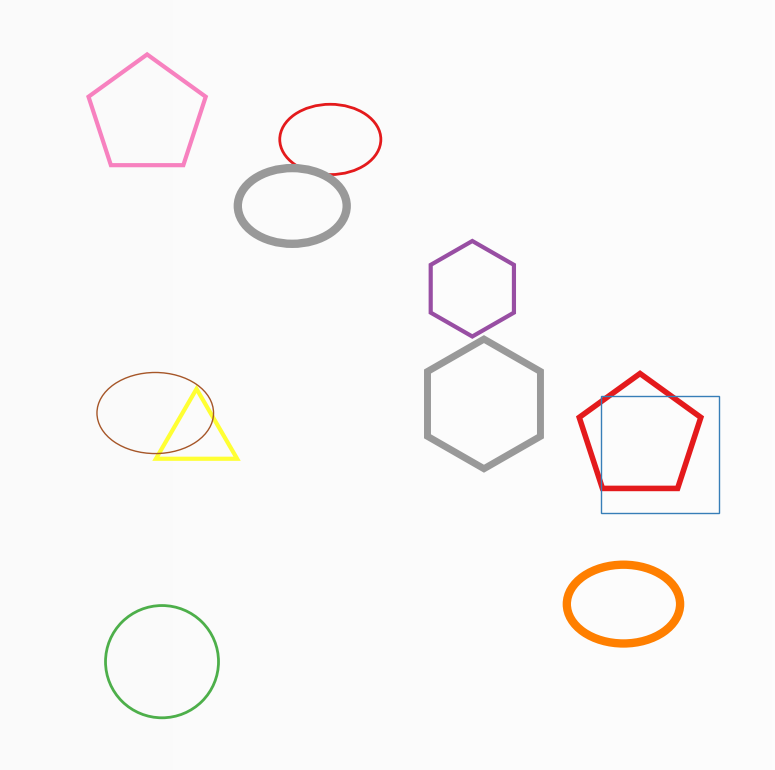[{"shape": "pentagon", "thickness": 2, "radius": 0.41, "center": [0.826, 0.432]}, {"shape": "oval", "thickness": 1, "radius": 0.33, "center": [0.426, 0.819]}, {"shape": "square", "thickness": 0.5, "radius": 0.38, "center": [0.852, 0.41]}, {"shape": "circle", "thickness": 1, "radius": 0.36, "center": [0.209, 0.141]}, {"shape": "hexagon", "thickness": 1.5, "radius": 0.31, "center": [0.609, 0.625]}, {"shape": "oval", "thickness": 3, "radius": 0.37, "center": [0.804, 0.215]}, {"shape": "triangle", "thickness": 1.5, "radius": 0.3, "center": [0.254, 0.434]}, {"shape": "oval", "thickness": 0.5, "radius": 0.38, "center": [0.2, 0.464]}, {"shape": "pentagon", "thickness": 1.5, "radius": 0.4, "center": [0.19, 0.85]}, {"shape": "oval", "thickness": 3, "radius": 0.35, "center": [0.377, 0.733]}, {"shape": "hexagon", "thickness": 2.5, "radius": 0.42, "center": [0.624, 0.475]}]